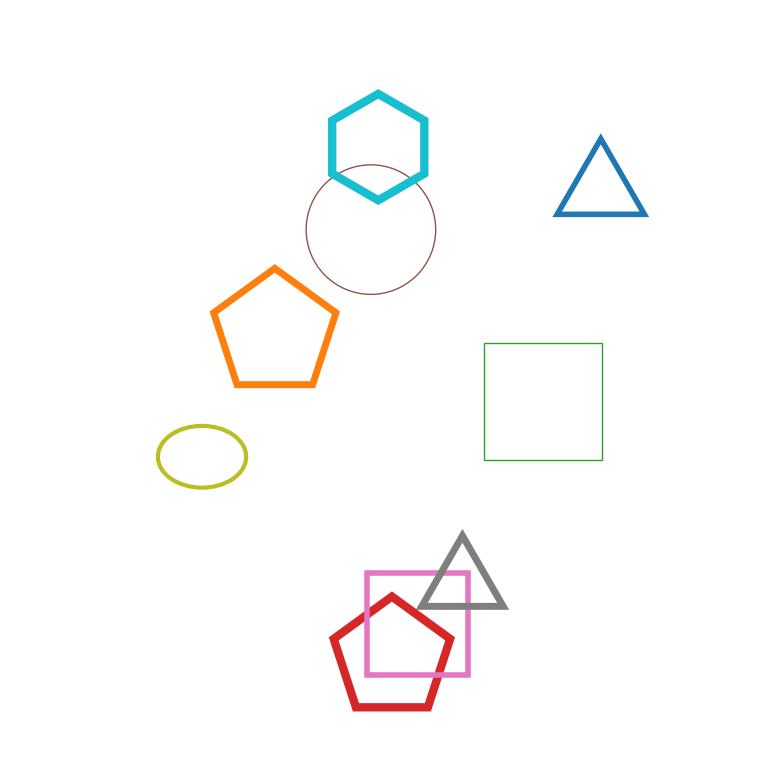[{"shape": "triangle", "thickness": 2, "radius": 0.33, "center": [0.78, 0.754]}, {"shape": "pentagon", "thickness": 2.5, "radius": 0.42, "center": [0.357, 0.568]}, {"shape": "square", "thickness": 0.5, "radius": 0.38, "center": [0.705, 0.479]}, {"shape": "pentagon", "thickness": 3, "radius": 0.4, "center": [0.509, 0.146]}, {"shape": "circle", "thickness": 0.5, "radius": 0.42, "center": [0.482, 0.702]}, {"shape": "square", "thickness": 2, "radius": 0.33, "center": [0.542, 0.19]}, {"shape": "triangle", "thickness": 2.5, "radius": 0.31, "center": [0.601, 0.243]}, {"shape": "oval", "thickness": 1.5, "radius": 0.29, "center": [0.262, 0.407]}, {"shape": "hexagon", "thickness": 3, "radius": 0.35, "center": [0.491, 0.809]}]